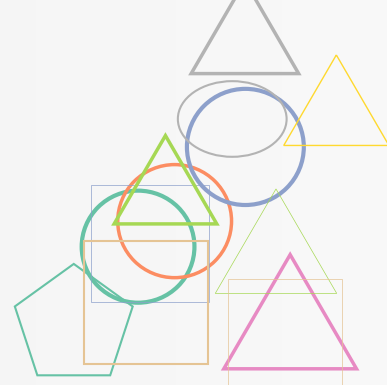[{"shape": "circle", "thickness": 3, "radius": 0.73, "center": [0.356, 0.359]}, {"shape": "pentagon", "thickness": 1.5, "radius": 0.8, "center": [0.19, 0.155]}, {"shape": "circle", "thickness": 2.5, "radius": 0.73, "center": [0.451, 0.426]}, {"shape": "circle", "thickness": 3, "radius": 0.75, "center": [0.633, 0.618]}, {"shape": "square", "thickness": 0.5, "radius": 0.76, "center": [0.388, 0.368]}, {"shape": "triangle", "thickness": 2.5, "radius": 0.99, "center": [0.749, 0.141]}, {"shape": "triangle", "thickness": 2.5, "radius": 0.76, "center": [0.427, 0.495]}, {"shape": "triangle", "thickness": 0.5, "radius": 0.9, "center": [0.712, 0.328]}, {"shape": "triangle", "thickness": 1, "radius": 0.78, "center": [0.868, 0.701]}, {"shape": "square", "thickness": 1.5, "radius": 0.8, "center": [0.377, 0.214]}, {"shape": "square", "thickness": 0.5, "radius": 0.74, "center": [0.735, 0.129]}, {"shape": "triangle", "thickness": 2.5, "radius": 0.8, "center": [0.632, 0.889]}, {"shape": "oval", "thickness": 1.5, "radius": 0.7, "center": [0.599, 0.691]}]